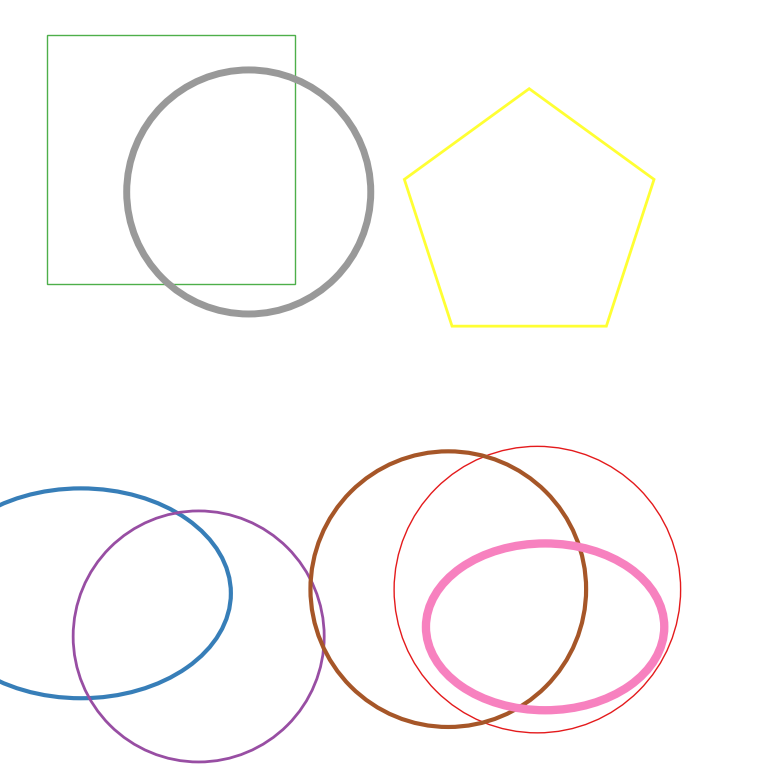[{"shape": "circle", "thickness": 0.5, "radius": 0.93, "center": [0.698, 0.234]}, {"shape": "oval", "thickness": 1.5, "radius": 0.97, "center": [0.105, 0.229]}, {"shape": "square", "thickness": 0.5, "radius": 0.81, "center": [0.222, 0.793]}, {"shape": "circle", "thickness": 1, "radius": 0.82, "center": [0.258, 0.173]}, {"shape": "pentagon", "thickness": 1, "radius": 0.85, "center": [0.687, 0.714]}, {"shape": "circle", "thickness": 1.5, "radius": 0.89, "center": [0.582, 0.235]}, {"shape": "oval", "thickness": 3, "radius": 0.77, "center": [0.708, 0.186]}, {"shape": "circle", "thickness": 2.5, "radius": 0.79, "center": [0.323, 0.751]}]